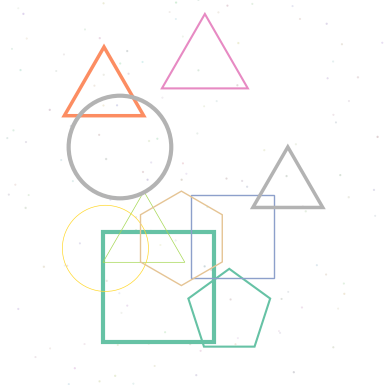[{"shape": "pentagon", "thickness": 1.5, "radius": 0.56, "center": [0.595, 0.19]}, {"shape": "square", "thickness": 3, "radius": 0.72, "center": [0.412, 0.254]}, {"shape": "triangle", "thickness": 2.5, "radius": 0.6, "center": [0.27, 0.759]}, {"shape": "square", "thickness": 1, "radius": 0.54, "center": [0.604, 0.385]}, {"shape": "triangle", "thickness": 1.5, "radius": 0.64, "center": [0.532, 0.835]}, {"shape": "triangle", "thickness": 0.5, "radius": 0.61, "center": [0.374, 0.38]}, {"shape": "circle", "thickness": 0.5, "radius": 0.56, "center": [0.274, 0.355]}, {"shape": "hexagon", "thickness": 1, "radius": 0.61, "center": [0.471, 0.381]}, {"shape": "triangle", "thickness": 2.5, "radius": 0.52, "center": [0.748, 0.513]}, {"shape": "circle", "thickness": 3, "radius": 0.67, "center": [0.312, 0.618]}]